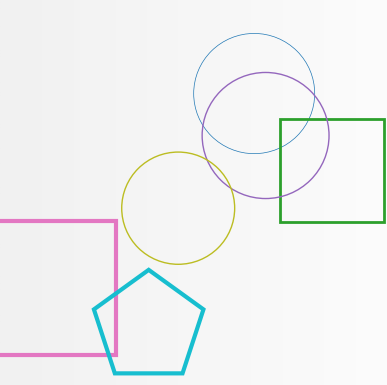[{"shape": "circle", "thickness": 0.5, "radius": 0.78, "center": [0.656, 0.757]}, {"shape": "square", "thickness": 2, "radius": 0.67, "center": [0.856, 0.558]}, {"shape": "circle", "thickness": 1, "radius": 0.82, "center": [0.685, 0.648]}, {"shape": "square", "thickness": 3, "radius": 0.87, "center": [0.126, 0.253]}, {"shape": "circle", "thickness": 1, "radius": 0.73, "center": [0.46, 0.459]}, {"shape": "pentagon", "thickness": 3, "radius": 0.74, "center": [0.384, 0.15]}]